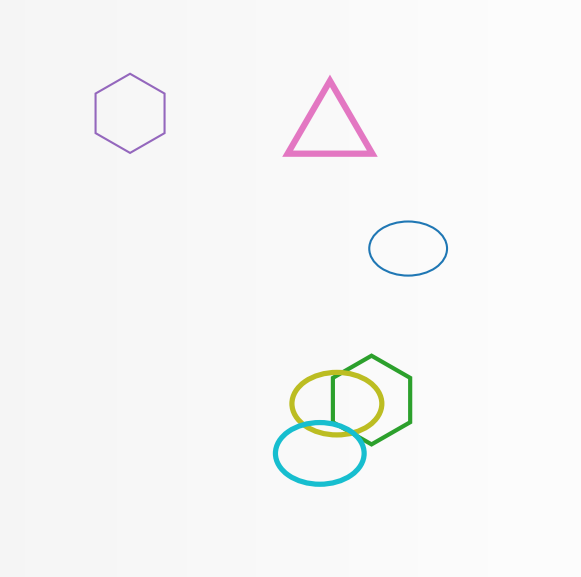[{"shape": "oval", "thickness": 1, "radius": 0.33, "center": [0.702, 0.569]}, {"shape": "hexagon", "thickness": 2, "radius": 0.38, "center": [0.639, 0.306]}, {"shape": "hexagon", "thickness": 1, "radius": 0.34, "center": [0.224, 0.803]}, {"shape": "triangle", "thickness": 3, "radius": 0.42, "center": [0.568, 0.775]}, {"shape": "oval", "thickness": 2.5, "radius": 0.39, "center": [0.58, 0.3]}, {"shape": "oval", "thickness": 2.5, "radius": 0.38, "center": [0.55, 0.214]}]